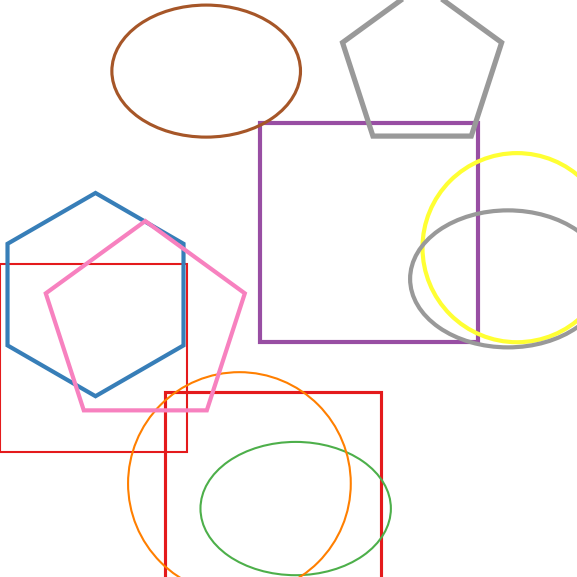[{"shape": "square", "thickness": 1.5, "radius": 0.93, "center": [0.472, 0.133]}, {"shape": "square", "thickness": 1, "radius": 0.81, "center": [0.162, 0.379]}, {"shape": "hexagon", "thickness": 2, "radius": 0.88, "center": [0.165, 0.489]}, {"shape": "oval", "thickness": 1, "radius": 0.82, "center": [0.512, 0.119]}, {"shape": "square", "thickness": 2, "radius": 0.95, "center": [0.639, 0.597]}, {"shape": "circle", "thickness": 1, "radius": 0.96, "center": [0.415, 0.162]}, {"shape": "circle", "thickness": 2, "radius": 0.82, "center": [0.895, 0.57]}, {"shape": "oval", "thickness": 1.5, "radius": 0.82, "center": [0.357, 0.876]}, {"shape": "pentagon", "thickness": 2, "radius": 0.91, "center": [0.252, 0.435]}, {"shape": "pentagon", "thickness": 2.5, "radius": 0.72, "center": [0.731, 0.881]}, {"shape": "oval", "thickness": 2, "radius": 0.85, "center": [0.88, 0.516]}]